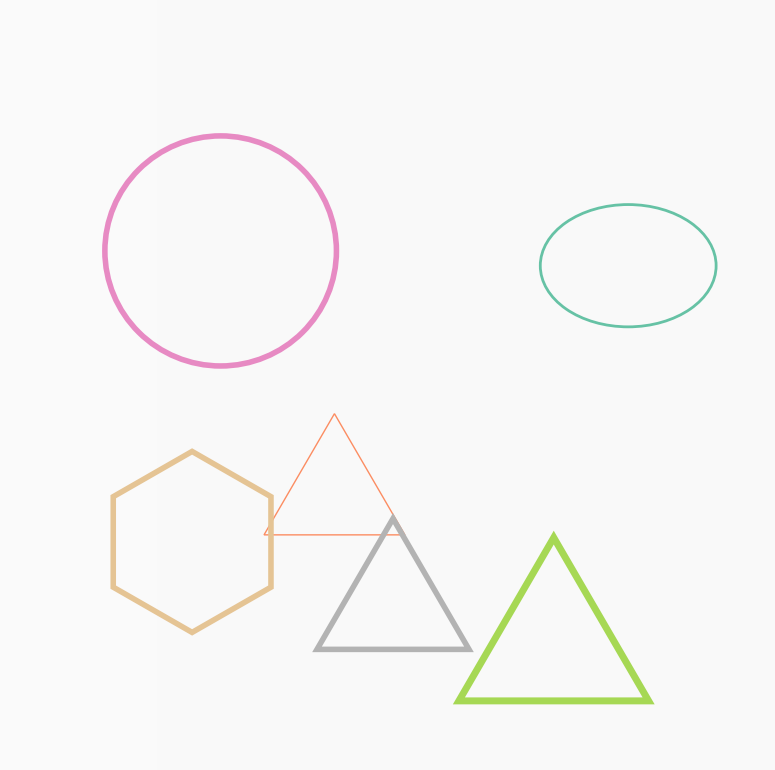[{"shape": "oval", "thickness": 1, "radius": 0.57, "center": [0.811, 0.655]}, {"shape": "triangle", "thickness": 0.5, "radius": 0.52, "center": [0.432, 0.358]}, {"shape": "circle", "thickness": 2, "radius": 0.75, "center": [0.285, 0.674]}, {"shape": "triangle", "thickness": 2.5, "radius": 0.71, "center": [0.715, 0.16]}, {"shape": "hexagon", "thickness": 2, "radius": 0.59, "center": [0.248, 0.296]}, {"shape": "triangle", "thickness": 2, "radius": 0.57, "center": [0.507, 0.213]}]